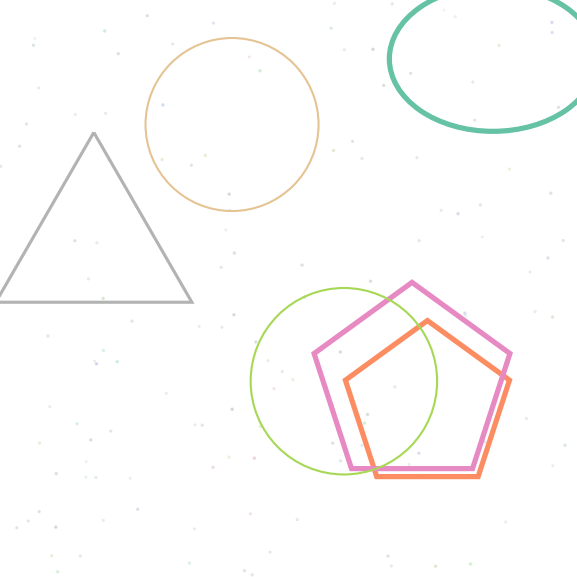[{"shape": "oval", "thickness": 2.5, "radius": 0.9, "center": [0.854, 0.897]}, {"shape": "pentagon", "thickness": 2.5, "radius": 0.75, "center": [0.74, 0.295]}, {"shape": "pentagon", "thickness": 2.5, "radius": 0.89, "center": [0.713, 0.332]}, {"shape": "circle", "thickness": 1, "radius": 0.81, "center": [0.595, 0.339]}, {"shape": "circle", "thickness": 1, "radius": 0.75, "center": [0.402, 0.784]}, {"shape": "triangle", "thickness": 1.5, "radius": 0.98, "center": [0.162, 0.574]}]